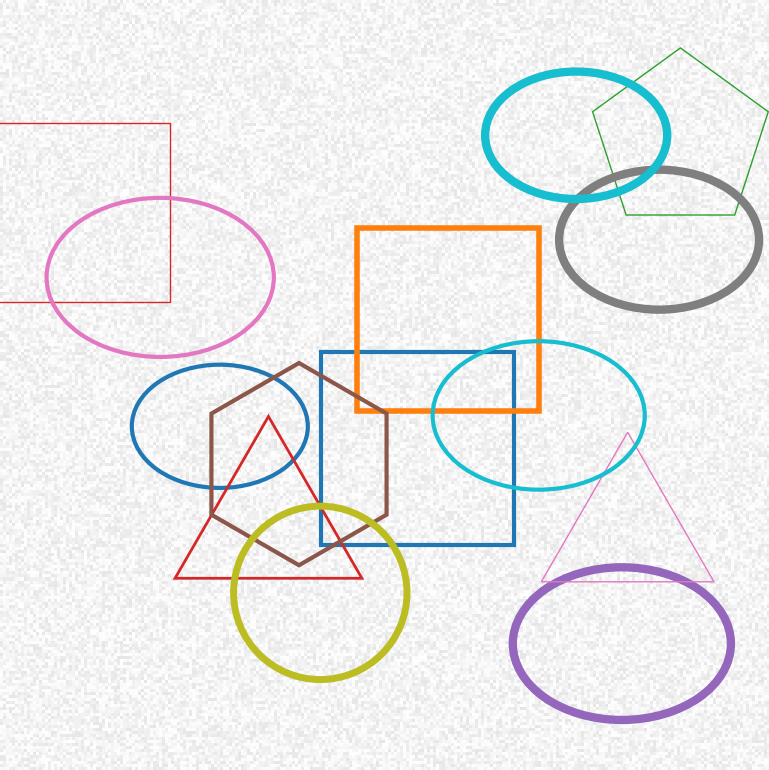[{"shape": "square", "thickness": 1.5, "radius": 0.63, "center": [0.543, 0.418]}, {"shape": "oval", "thickness": 1.5, "radius": 0.57, "center": [0.285, 0.446]}, {"shape": "square", "thickness": 2, "radius": 0.59, "center": [0.582, 0.585]}, {"shape": "pentagon", "thickness": 0.5, "radius": 0.6, "center": [0.884, 0.818]}, {"shape": "square", "thickness": 0.5, "radius": 0.58, "center": [0.105, 0.724]}, {"shape": "triangle", "thickness": 1, "radius": 0.7, "center": [0.349, 0.319]}, {"shape": "oval", "thickness": 3, "radius": 0.71, "center": [0.808, 0.164]}, {"shape": "hexagon", "thickness": 1.5, "radius": 0.66, "center": [0.388, 0.397]}, {"shape": "triangle", "thickness": 0.5, "radius": 0.65, "center": [0.815, 0.309]}, {"shape": "oval", "thickness": 1.5, "radius": 0.74, "center": [0.208, 0.64]}, {"shape": "oval", "thickness": 3, "radius": 0.65, "center": [0.856, 0.689]}, {"shape": "circle", "thickness": 2.5, "radius": 0.56, "center": [0.416, 0.23]}, {"shape": "oval", "thickness": 3, "radius": 0.59, "center": [0.748, 0.824]}, {"shape": "oval", "thickness": 1.5, "radius": 0.69, "center": [0.7, 0.46]}]